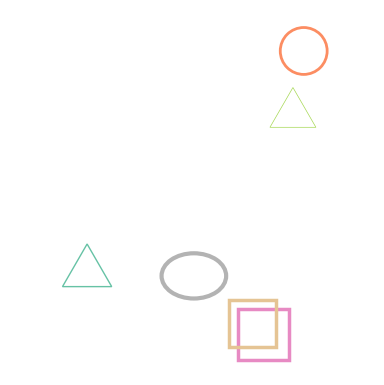[{"shape": "triangle", "thickness": 1, "radius": 0.37, "center": [0.226, 0.292]}, {"shape": "circle", "thickness": 2, "radius": 0.3, "center": [0.789, 0.868]}, {"shape": "square", "thickness": 2.5, "radius": 0.33, "center": [0.685, 0.131]}, {"shape": "triangle", "thickness": 0.5, "radius": 0.34, "center": [0.761, 0.704]}, {"shape": "square", "thickness": 2.5, "radius": 0.31, "center": [0.656, 0.159]}, {"shape": "oval", "thickness": 3, "radius": 0.42, "center": [0.504, 0.283]}]